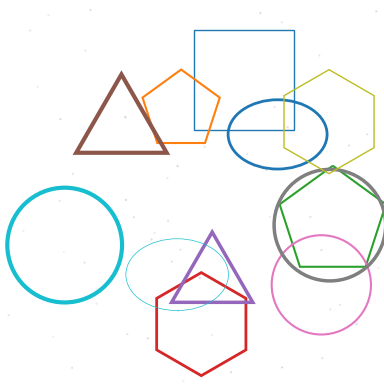[{"shape": "oval", "thickness": 2, "radius": 0.64, "center": [0.721, 0.651]}, {"shape": "square", "thickness": 1, "radius": 0.65, "center": [0.633, 0.792]}, {"shape": "pentagon", "thickness": 1.5, "radius": 0.53, "center": [0.471, 0.714]}, {"shape": "pentagon", "thickness": 1.5, "radius": 0.73, "center": [0.864, 0.424]}, {"shape": "hexagon", "thickness": 2, "radius": 0.67, "center": [0.523, 0.158]}, {"shape": "triangle", "thickness": 2.5, "radius": 0.61, "center": [0.551, 0.276]}, {"shape": "triangle", "thickness": 3, "radius": 0.68, "center": [0.315, 0.671]}, {"shape": "circle", "thickness": 1.5, "radius": 0.64, "center": [0.835, 0.26]}, {"shape": "circle", "thickness": 2.5, "radius": 0.72, "center": [0.857, 0.415]}, {"shape": "hexagon", "thickness": 1, "radius": 0.68, "center": [0.855, 0.684]}, {"shape": "circle", "thickness": 3, "radius": 0.75, "center": [0.168, 0.363]}, {"shape": "oval", "thickness": 0.5, "radius": 0.67, "center": [0.46, 0.287]}]